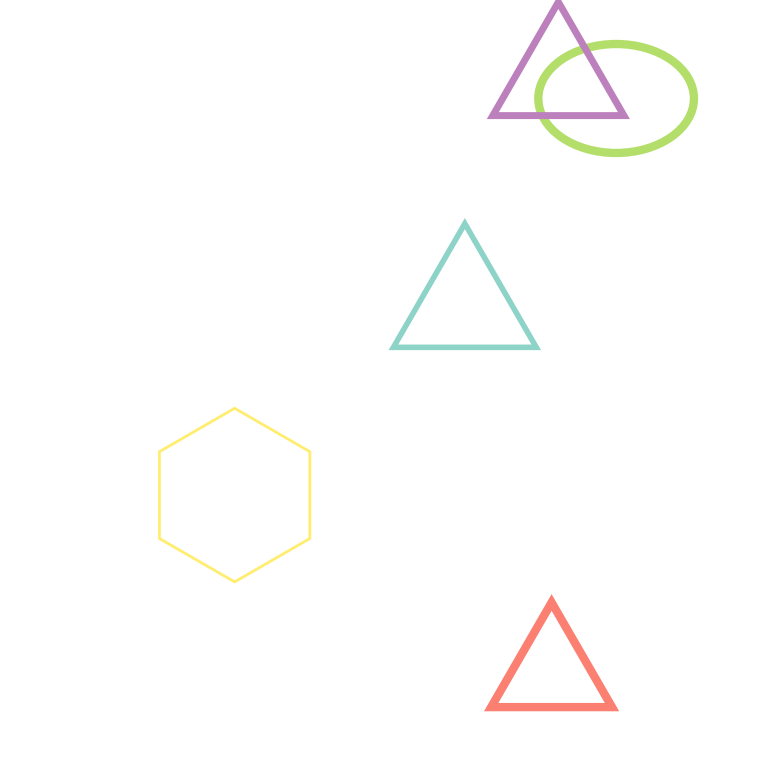[{"shape": "triangle", "thickness": 2, "radius": 0.54, "center": [0.604, 0.602]}, {"shape": "triangle", "thickness": 3, "radius": 0.45, "center": [0.716, 0.127]}, {"shape": "oval", "thickness": 3, "radius": 0.51, "center": [0.8, 0.872]}, {"shape": "triangle", "thickness": 2.5, "radius": 0.49, "center": [0.725, 0.899]}, {"shape": "hexagon", "thickness": 1, "radius": 0.56, "center": [0.305, 0.357]}]